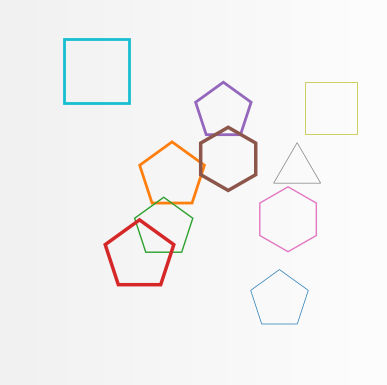[{"shape": "pentagon", "thickness": 0.5, "radius": 0.39, "center": [0.721, 0.222]}, {"shape": "pentagon", "thickness": 2, "radius": 0.44, "center": [0.444, 0.544]}, {"shape": "pentagon", "thickness": 1, "radius": 0.39, "center": [0.422, 0.409]}, {"shape": "pentagon", "thickness": 2.5, "radius": 0.47, "center": [0.36, 0.336]}, {"shape": "pentagon", "thickness": 2, "radius": 0.38, "center": [0.576, 0.711]}, {"shape": "hexagon", "thickness": 2.5, "radius": 0.41, "center": [0.589, 0.587]}, {"shape": "hexagon", "thickness": 1, "radius": 0.42, "center": [0.743, 0.43]}, {"shape": "triangle", "thickness": 0.5, "radius": 0.35, "center": [0.767, 0.559]}, {"shape": "square", "thickness": 0.5, "radius": 0.34, "center": [0.854, 0.719]}, {"shape": "square", "thickness": 2, "radius": 0.42, "center": [0.25, 0.815]}]